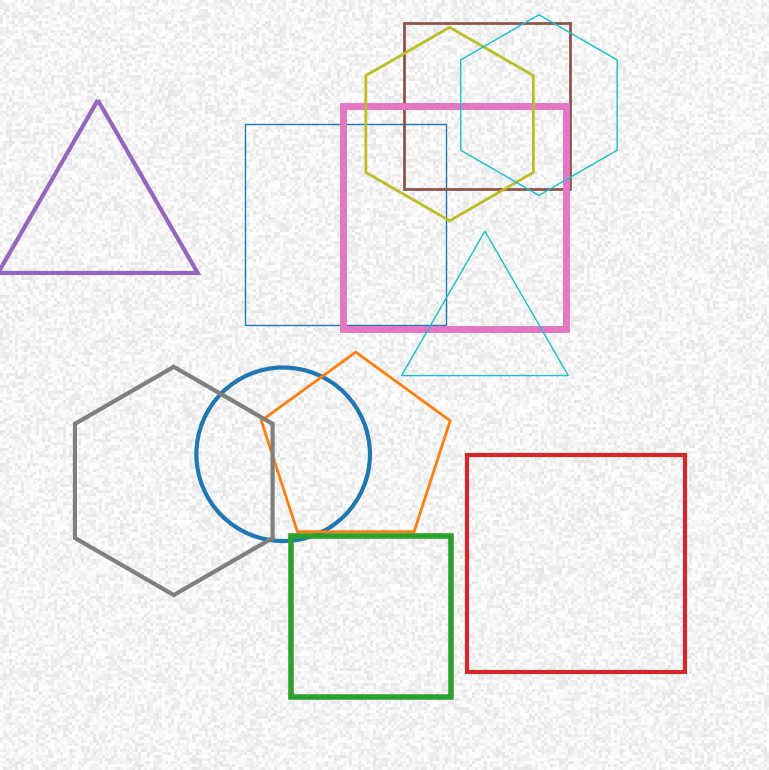[{"shape": "square", "thickness": 0.5, "radius": 0.65, "center": [0.448, 0.708]}, {"shape": "circle", "thickness": 1.5, "radius": 0.56, "center": [0.368, 0.41]}, {"shape": "pentagon", "thickness": 1, "radius": 0.64, "center": [0.462, 0.414]}, {"shape": "square", "thickness": 2, "radius": 0.52, "center": [0.482, 0.199]}, {"shape": "square", "thickness": 1.5, "radius": 0.71, "center": [0.748, 0.268]}, {"shape": "triangle", "thickness": 1.5, "radius": 0.75, "center": [0.127, 0.72]}, {"shape": "square", "thickness": 1, "radius": 0.54, "center": [0.632, 0.863]}, {"shape": "square", "thickness": 2.5, "radius": 0.72, "center": [0.59, 0.717]}, {"shape": "hexagon", "thickness": 1.5, "radius": 0.74, "center": [0.226, 0.375]}, {"shape": "hexagon", "thickness": 1, "radius": 0.63, "center": [0.584, 0.839]}, {"shape": "hexagon", "thickness": 0.5, "radius": 0.59, "center": [0.7, 0.864]}, {"shape": "triangle", "thickness": 0.5, "radius": 0.63, "center": [0.63, 0.575]}]